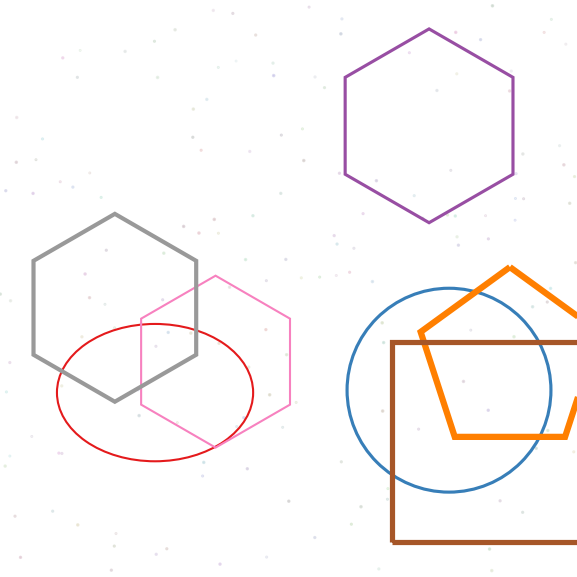[{"shape": "oval", "thickness": 1, "radius": 0.85, "center": [0.268, 0.319]}, {"shape": "circle", "thickness": 1.5, "radius": 0.88, "center": [0.777, 0.323]}, {"shape": "hexagon", "thickness": 1.5, "radius": 0.84, "center": [0.743, 0.781]}, {"shape": "pentagon", "thickness": 3, "radius": 0.81, "center": [0.883, 0.374]}, {"shape": "square", "thickness": 2.5, "radius": 0.86, "center": [0.852, 0.234]}, {"shape": "hexagon", "thickness": 1, "radius": 0.74, "center": [0.373, 0.373]}, {"shape": "hexagon", "thickness": 2, "radius": 0.81, "center": [0.199, 0.466]}]